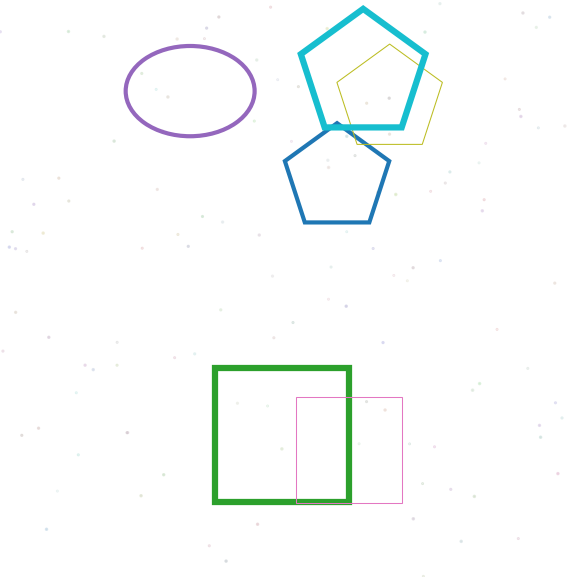[{"shape": "pentagon", "thickness": 2, "radius": 0.48, "center": [0.584, 0.691]}, {"shape": "square", "thickness": 3, "radius": 0.58, "center": [0.488, 0.246]}, {"shape": "oval", "thickness": 2, "radius": 0.56, "center": [0.329, 0.841]}, {"shape": "square", "thickness": 0.5, "radius": 0.46, "center": [0.604, 0.219]}, {"shape": "pentagon", "thickness": 0.5, "radius": 0.48, "center": [0.675, 0.827]}, {"shape": "pentagon", "thickness": 3, "radius": 0.57, "center": [0.629, 0.87]}]